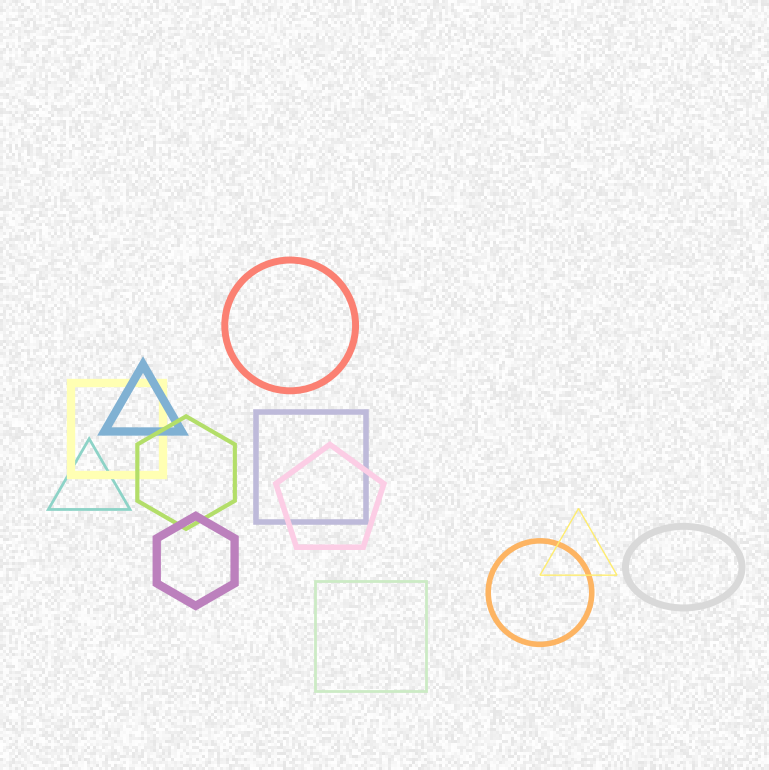[{"shape": "triangle", "thickness": 1, "radius": 0.31, "center": [0.116, 0.369]}, {"shape": "square", "thickness": 3, "radius": 0.3, "center": [0.152, 0.443]}, {"shape": "square", "thickness": 2, "radius": 0.36, "center": [0.404, 0.394]}, {"shape": "circle", "thickness": 2.5, "radius": 0.42, "center": [0.377, 0.577]}, {"shape": "triangle", "thickness": 3, "radius": 0.29, "center": [0.186, 0.469]}, {"shape": "circle", "thickness": 2, "radius": 0.34, "center": [0.701, 0.23]}, {"shape": "hexagon", "thickness": 1.5, "radius": 0.37, "center": [0.242, 0.386]}, {"shape": "pentagon", "thickness": 2, "radius": 0.37, "center": [0.428, 0.349]}, {"shape": "oval", "thickness": 2.5, "radius": 0.38, "center": [0.888, 0.263]}, {"shape": "hexagon", "thickness": 3, "radius": 0.29, "center": [0.254, 0.272]}, {"shape": "square", "thickness": 1, "radius": 0.36, "center": [0.481, 0.174]}, {"shape": "triangle", "thickness": 0.5, "radius": 0.29, "center": [0.751, 0.282]}]